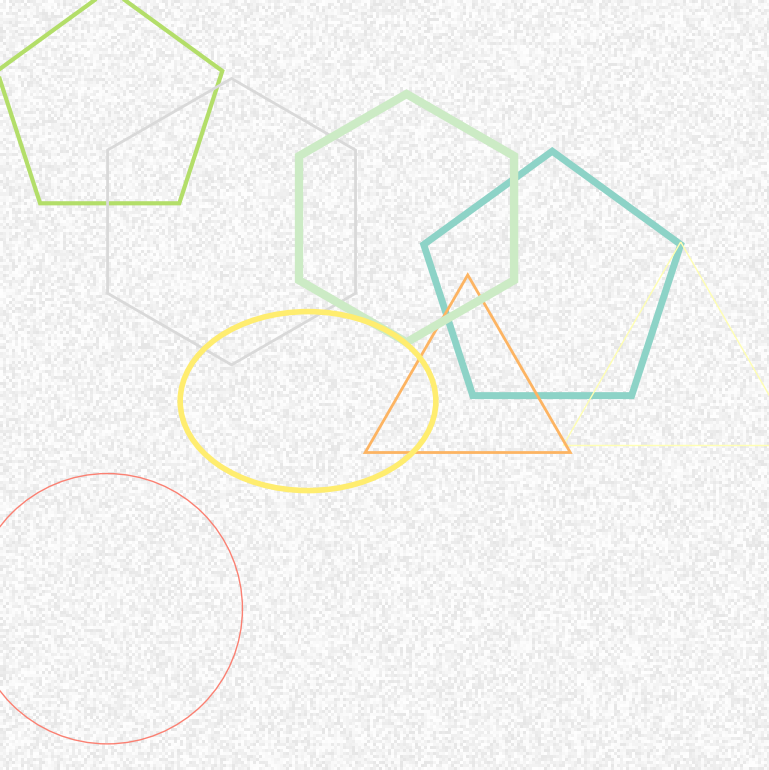[{"shape": "pentagon", "thickness": 2.5, "radius": 0.88, "center": [0.717, 0.628]}, {"shape": "triangle", "thickness": 0.5, "radius": 0.88, "center": [0.884, 0.51]}, {"shape": "circle", "thickness": 0.5, "radius": 0.88, "center": [0.139, 0.209]}, {"shape": "triangle", "thickness": 1, "radius": 0.77, "center": [0.607, 0.489]}, {"shape": "pentagon", "thickness": 1.5, "radius": 0.77, "center": [0.142, 0.86]}, {"shape": "hexagon", "thickness": 1, "radius": 0.93, "center": [0.301, 0.712]}, {"shape": "hexagon", "thickness": 3, "radius": 0.81, "center": [0.528, 0.717]}, {"shape": "oval", "thickness": 2, "radius": 0.83, "center": [0.4, 0.479]}]